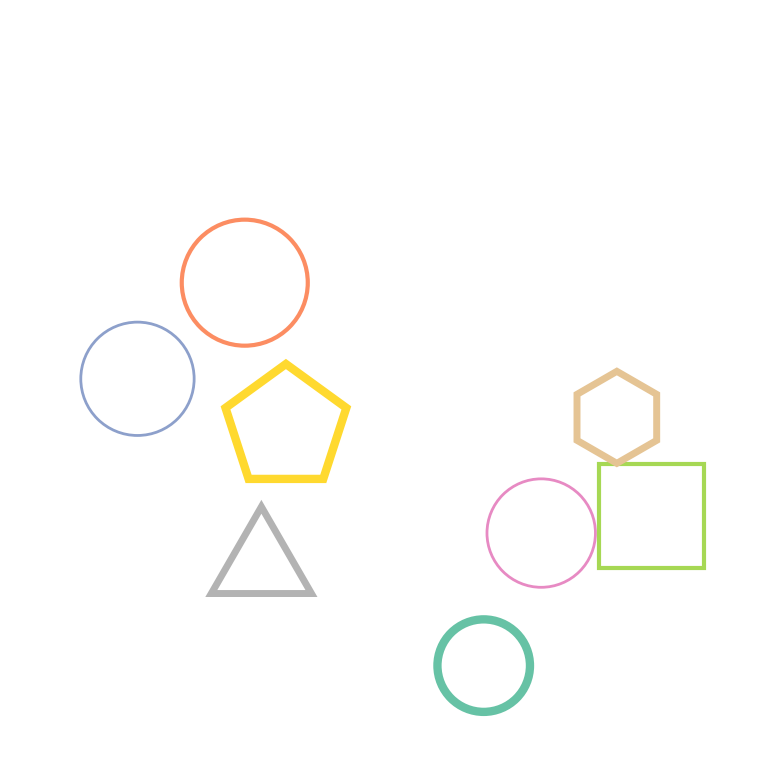[{"shape": "circle", "thickness": 3, "radius": 0.3, "center": [0.628, 0.136]}, {"shape": "circle", "thickness": 1.5, "radius": 0.41, "center": [0.318, 0.633]}, {"shape": "circle", "thickness": 1, "radius": 0.37, "center": [0.179, 0.508]}, {"shape": "circle", "thickness": 1, "radius": 0.35, "center": [0.703, 0.308]}, {"shape": "square", "thickness": 1.5, "radius": 0.34, "center": [0.846, 0.33]}, {"shape": "pentagon", "thickness": 3, "radius": 0.41, "center": [0.371, 0.445]}, {"shape": "hexagon", "thickness": 2.5, "radius": 0.3, "center": [0.801, 0.458]}, {"shape": "triangle", "thickness": 2.5, "radius": 0.38, "center": [0.339, 0.267]}]